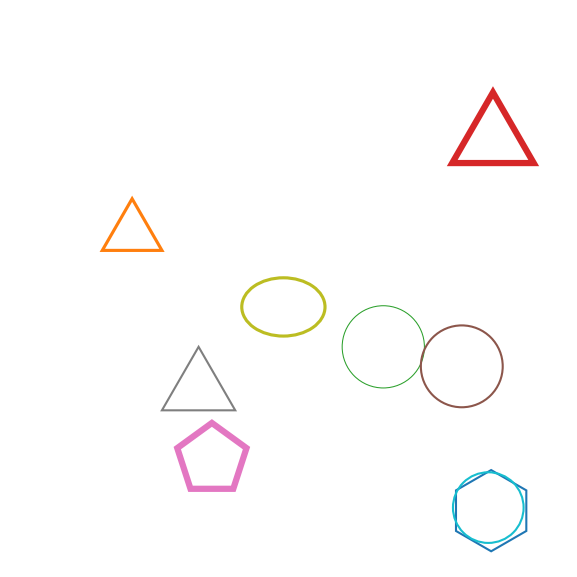[{"shape": "hexagon", "thickness": 1, "radius": 0.35, "center": [0.85, 0.115]}, {"shape": "triangle", "thickness": 1.5, "radius": 0.3, "center": [0.229, 0.595]}, {"shape": "circle", "thickness": 0.5, "radius": 0.36, "center": [0.664, 0.399]}, {"shape": "triangle", "thickness": 3, "radius": 0.41, "center": [0.854, 0.758]}, {"shape": "circle", "thickness": 1, "radius": 0.35, "center": [0.8, 0.365]}, {"shape": "pentagon", "thickness": 3, "radius": 0.32, "center": [0.367, 0.204]}, {"shape": "triangle", "thickness": 1, "radius": 0.37, "center": [0.344, 0.325]}, {"shape": "oval", "thickness": 1.5, "radius": 0.36, "center": [0.491, 0.468]}, {"shape": "circle", "thickness": 1, "radius": 0.31, "center": [0.846, 0.12]}]